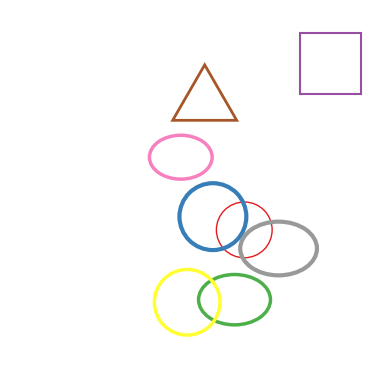[{"shape": "circle", "thickness": 1, "radius": 0.36, "center": [0.634, 0.403]}, {"shape": "circle", "thickness": 3, "radius": 0.43, "center": [0.553, 0.437]}, {"shape": "oval", "thickness": 2.5, "radius": 0.47, "center": [0.609, 0.222]}, {"shape": "square", "thickness": 1.5, "radius": 0.4, "center": [0.858, 0.836]}, {"shape": "circle", "thickness": 2.5, "radius": 0.43, "center": [0.486, 0.215]}, {"shape": "triangle", "thickness": 2, "radius": 0.48, "center": [0.532, 0.736]}, {"shape": "oval", "thickness": 2.5, "radius": 0.41, "center": [0.47, 0.592]}, {"shape": "oval", "thickness": 3, "radius": 0.5, "center": [0.724, 0.355]}]